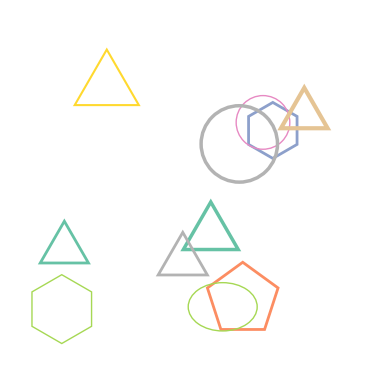[{"shape": "triangle", "thickness": 2, "radius": 0.36, "center": [0.167, 0.353]}, {"shape": "triangle", "thickness": 2.5, "radius": 0.41, "center": [0.547, 0.393]}, {"shape": "pentagon", "thickness": 2, "radius": 0.48, "center": [0.63, 0.222]}, {"shape": "hexagon", "thickness": 2, "radius": 0.36, "center": [0.709, 0.661]}, {"shape": "circle", "thickness": 1, "radius": 0.35, "center": [0.683, 0.682]}, {"shape": "oval", "thickness": 1, "radius": 0.45, "center": [0.578, 0.203]}, {"shape": "hexagon", "thickness": 1, "radius": 0.45, "center": [0.16, 0.197]}, {"shape": "triangle", "thickness": 1.5, "radius": 0.48, "center": [0.277, 0.775]}, {"shape": "triangle", "thickness": 3, "radius": 0.35, "center": [0.79, 0.702]}, {"shape": "circle", "thickness": 2.5, "radius": 0.5, "center": [0.622, 0.626]}, {"shape": "triangle", "thickness": 2, "radius": 0.37, "center": [0.475, 0.323]}]